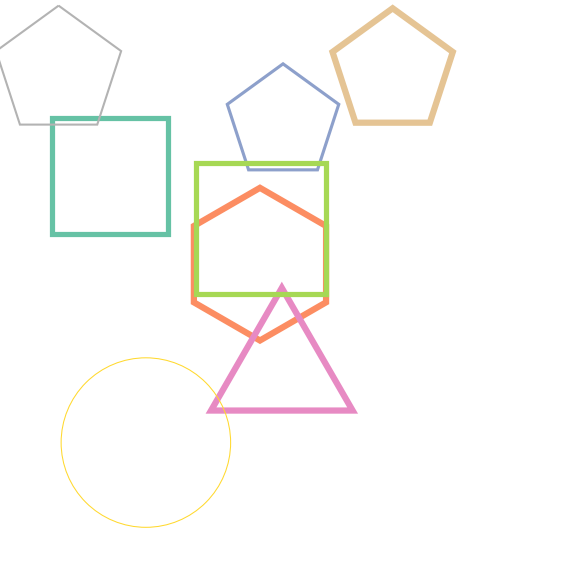[{"shape": "square", "thickness": 2.5, "radius": 0.5, "center": [0.191, 0.695]}, {"shape": "hexagon", "thickness": 3, "radius": 0.66, "center": [0.45, 0.542]}, {"shape": "pentagon", "thickness": 1.5, "radius": 0.51, "center": [0.49, 0.787]}, {"shape": "triangle", "thickness": 3, "radius": 0.71, "center": [0.488, 0.359]}, {"shape": "square", "thickness": 2.5, "radius": 0.56, "center": [0.451, 0.604]}, {"shape": "circle", "thickness": 0.5, "radius": 0.73, "center": [0.253, 0.233]}, {"shape": "pentagon", "thickness": 3, "radius": 0.55, "center": [0.68, 0.875]}, {"shape": "pentagon", "thickness": 1, "radius": 0.57, "center": [0.101, 0.875]}]